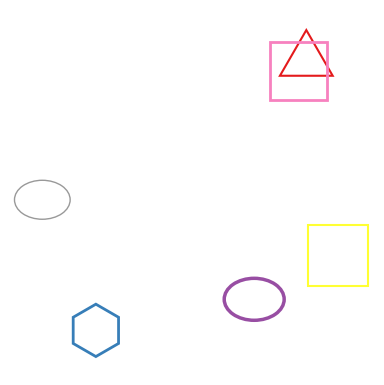[{"shape": "triangle", "thickness": 1.5, "radius": 0.4, "center": [0.796, 0.843]}, {"shape": "hexagon", "thickness": 2, "radius": 0.34, "center": [0.249, 0.142]}, {"shape": "oval", "thickness": 2.5, "radius": 0.39, "center": [0.66, 0.223]}, {"shape": "square", "thickness": 1.5, "radius": 0.4, "center": [0.878, 0.336]}, {"shape": "square", "thickness": 2, "radius": 0.37, "center": [0.775, 0.816]}, {"shape": "oval", "thickness": 1, "radius": 0.36, "center": [0.11, 0.481]}]